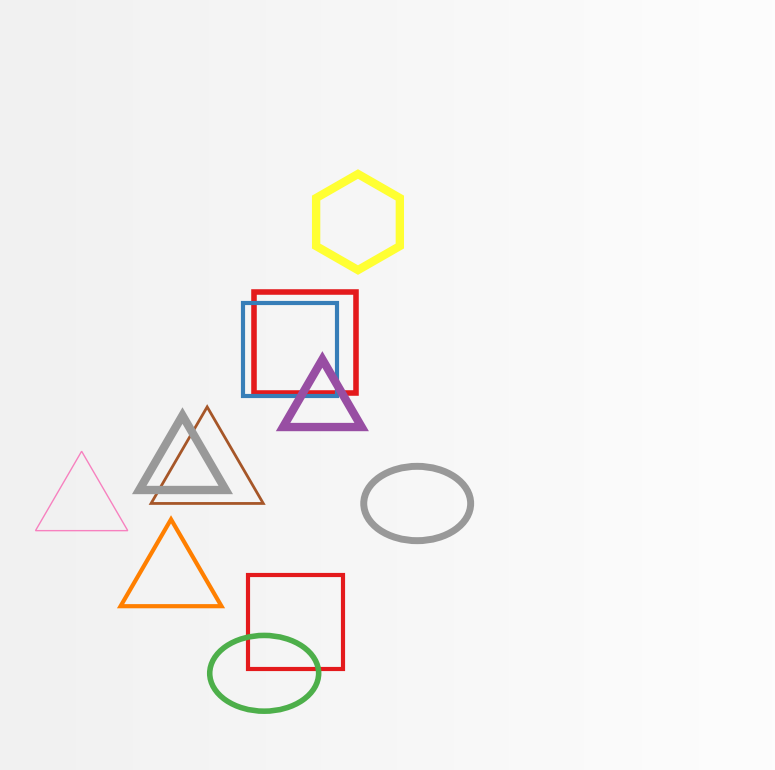[{"shape": "square", "thickness": 2, "radius": 0.33, "center": [0.394, 0.555]}, {"shape": "square", "thickness": 1.5, "radius": 0.3, "center": [0.381, 0.192]}, {"shape": "square", "thickness": 1.5, "radius": 0.3, "center": [0.374, 0.546]}, {"shape": "oval", "thickness": 2, "radius": 0.35, "center": [0.341, 0.126]}, {"shape": "triangle", "thickness": 3, "radius": 0.29, "center": [0.416, 0.475]}, {"shape": "triangle", "thickness": 1.5, "radius": 0.38, "center": [0.221, 0.25]}, {"shape": "hexagon", "thickness": 3, "radius": 0.31, "center": [0.462, 0.712]}, {"shape": "triangle", "thickness": 1, "radius": 0.42, "center": [0.267, 0.388]}, {"shape": "triangle", "thickness": 0.5, "radius": 0.34, "center": [0.105, 0.345]}, {"shape": "triangle", "thickness": 3, "radius": 0.32, "center": [0.235, 0.396]}, {"shape": "oval", "thickness": 2.5, "radius": 0.34, "center": [0.538, 0.346]}]